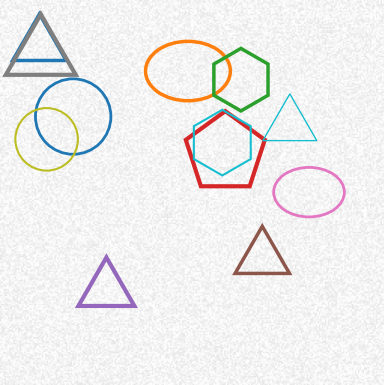[{"shape": "circle", "thickness": 2, "radius": 0.49, "center": [0.19, 0.697]}, {"shape": "triangle", "thickness": 2.5, "radius": 0.4, "center": [0.102, 0.883]}, {"shape": "oval", "thickness": 2.5, "radius": 0.55, "center": [0.488, 0.815]}, {"shape": "hexagon", "thickness": 2.5, "radius": 0.41, "center": [0.626, 0.793]}, {"shape": "pentagon", "thickness": 3, "radius": 0.54, "center": [0.585, 0.603]}, {"shape": "triangle", "thickness": 3, "radius": 0.42, "center": [0.276, 0.247]}, {"shape": "triangle", "thickness": 2.5, "radius": 0.41, "center": [0.681, 0.331]}, {"shape": "oval", "thickness": 2, "radius": 0.46, "center": [0.803, 0.501]}, {"shape": "triangle", "thickness": 3, "radius": 0.52, "center": [0.106, 0.858]}, {"shape": "circle", "thickness": 1.5, "radius": 0.41, "center": [0.121, 0.638]}, {"shape": "triangle", "thickness": 1, "radius": 0.4, "center": [0.753, 0.675]}, {"shape": "hexagon", "thickness": 1.5, "radius": 0.43, "center": [0.577, 0.63]}]